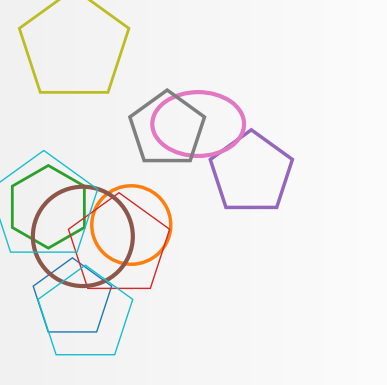[{"shape": "pentagon", "thickness": 1, "radius": 0.53, "center": [0.187, 0.224]}, {"shape": "circle", "thickness": 2.5, "radius": 0.51, "center": [0.339, 0.416]}, {"shape": "hexagon", "thickness": 2, "radius": 0.54, "center": [0.125, 0.463]}, {"shape": "pentagon", "thickness": 1, "radius": 0.69, "center": [0.307, 0.362]}, {"shape": "pentagon", "thickness": 2.5, "radius": 0.56, "center": [0.649, 0.551]}, {"shape": "circle", "thickness": 3, "radius": 0.64, "center": [0.214, 0.386]}, {"shape": "oval", "thickness": 3, "radius": 0.59, "center": [0.511, 0.678]}, {"shape": "pentagon", "thickness": 2.5, "radius": 0.51, "center": [0.431, 0.665]}, {"shape": "pentagon", "thickness": 2, "radius": 0.74, "center": [0.191, 0.88]}, {"shape": "pentagon", "thickness": 1, "radius": 0.73, "center": [0.113, 0.463]}, {"shape": "pentagon", "thickness": 1, "radius": 0.64, "center": [0.22, 0.183]}]